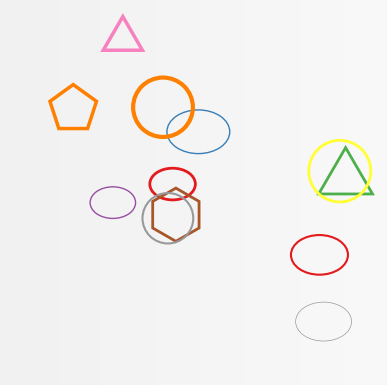[{"shape": "oval", "thickness": 1.5, "radius": 0.37, "center": [0.824, 0.338]}, {"shape": "oval", "thickness": 2, "radius": 0.29, "center": [0.445, 0.522]}, {"shape": "oval", "thickness": 1, "radius": 0.41, "center": [0.512, 0.658]}, {"shape": "triangle", "thickness": 2, "radius": 0.4, "center": [0.892, 0.536]}, {"shape": "oval", "thickness": 1, "radius": 0.29, "center": [0.291, 0.474]}, {"shape": "circle", "thickness": 3, "radius": 0.39, "center": [0.421, 0.721]}, {"shape": "pentagon", "thickness": 2.5, "radius": 0.32, "center": [0.189, 0.717]}, {"shape": "circle", "thickness": 2, "radius": 0.4, "center": [0.877, 0.556]}, {"shape": "hexagon", "thickness": 2, "radius": 0.35, "center": [0.454, 0.442]}, {"shape": "triangle", "thickness": 2.5, "radius": 0.29, "center": [0.317, 0.899]}, {"shape": "oval", "thickness": 0.5, "radius": 0.36, "center": [0.835, 0.165]}, {"shape": "circle", "thickness": 1.5, "radius": 0.33, "center": [0.433, 0.433]}]